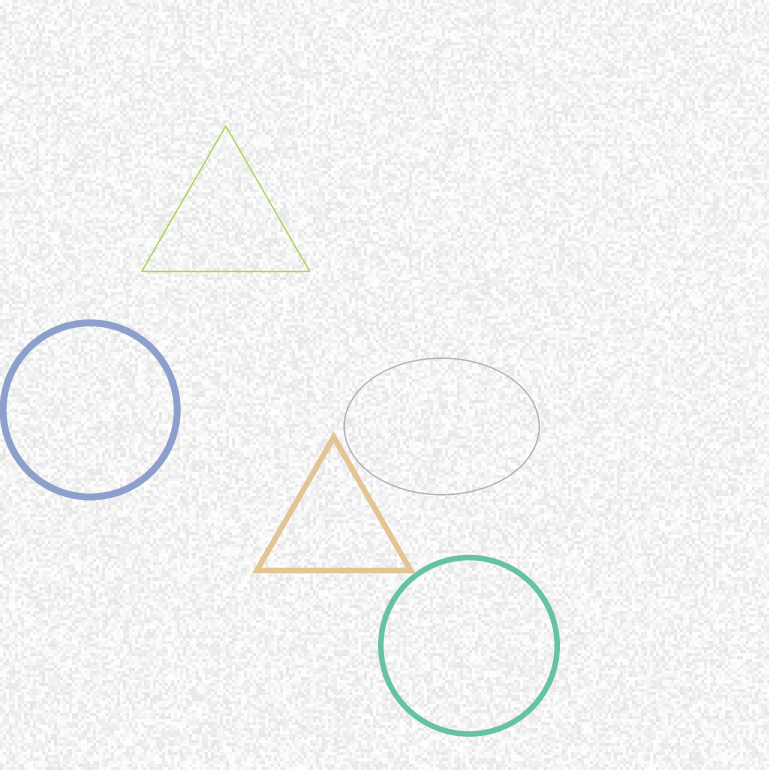[{"shape": "circle", "thickness": 2, "radius": 0.57, "center": [0.609, 0.161]}, {"shape": "circle", "thickness": 2.5, "radius": 0.57, "center": [0.117, 0.468]}, {"shape": "triangle", "thickness": 0.5, "radius": 0.63, "center": [0.293, 0.71]}, {"shape": "triangle", "thickness": 2, "radius": 0.58, "center": [0.433, 0.317]}, {"shape": "oval", "thickness": 0.5, "radius": 0.63, "center": [0.574, 0.446]}]